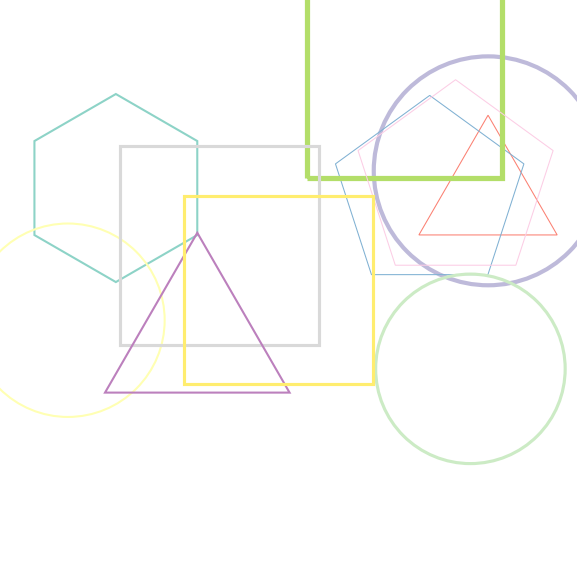[{"shape": "hexagon", "thickness": 1, "radius": 0.81, "center": [0.201, 0.674]}, {"shape": "circle", "thickness": 1, "radius": 0.84, "center": [0.118, 0.445]}, {"shape": "circle", "thickness": 2, "radius": 0.99, "center": [0.845, 0.703]}, {"shape": "triangle", "thickness": 0.5, "radius": 0.69, "center": [0.845, 0.661]}, {"shape": "pentagon", "thickness": 0.5, "radius": 0.86, "center": [0.744, 0.662]}, {"shape": "square", "thickness": 2.5, "radius": 0.84, "center": [0.701, 0.86]}, {"shape": "pentagon", "thickness": 0.5, "radius": 0.89, "center": [0.789, 0.684]}, {"shape": "square", "thickness": 1.5, "radius": 0.86, "center": [0.38, 0.574]}, {"shape": "triangle", "thickness": 1, "radius": 0.92, "center": [0.342, 0.412]}, {"shape": "circle", "thickness": 1.5, "radius": 0.82, "center": [0.815, 0.36]}, {"shape": "square", "thickness": 1.5, "radius": 0.82, "center": [0.482, 0.497]}]